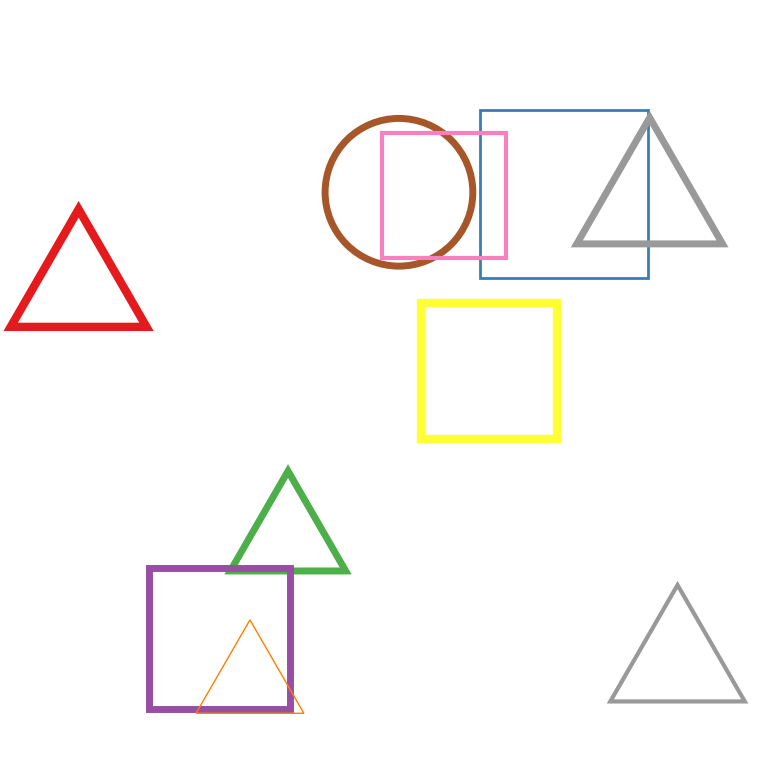[{"shape": "triangle", "thickness": 3, "radius": 0.51, "center": [0.102, 0.626]}, {"shape": "square", "thickness": 1, "radius": 0.55, "center": [0.733, 0.747]}, {"shape": "triangle", "thickness": 2.5, "radius": 0.43, "center": [0.374, 0.302]}, {"shape": "square", "thickness": 2.5, "radius": 0.46, "center": [0.285, 0.171]}, {"shape": "triangle", "thickness": 0.5, "radius": 0.4, "center": [0.325, 0.114]}, {"shape": "square", "thickness": 3, "radius": 0.44, "center": [0.635, 0.519]}, {"shape": "circle", "thickness": 2.5, "radius": 0.48, "center": [0.518, 0.75]}, {"shape": "square", "thickness": 1.5, "radius": 0.4, "center": [0.576, 0.746]}, {"shape": "triangle", "thickness": 2.5, "radius": 0.55, "center": [0.844, 0.738]}, {"shape": "triangle", "thickness": 1.5, "radius": 0.5, "center": [0.88, 0.139]}]